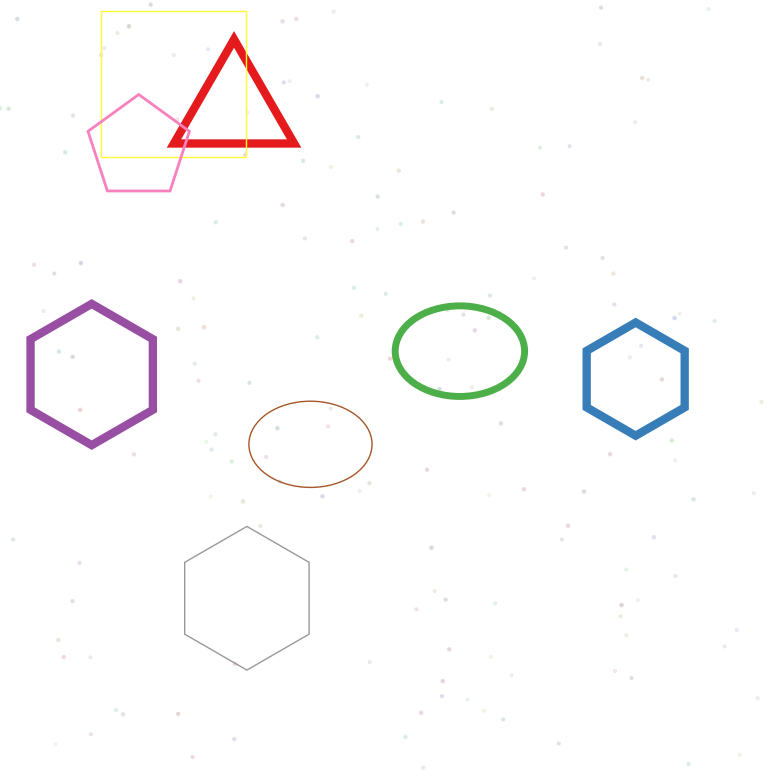[{"shape": "triangle", "thickness": 3, "radius": 0.45, "center": [0.304, 0.859]}, {"shape": "hexagon", "thickness": 3, "radius": 0.37, "center": [0.826, 0.508]}, {"shape": "oval", "thickness": 2.5, "radius": 0.42, "center": [0.597, 0.544]}, {"shape": "hexagon", "thickness": 3, "radius": 0.46, "center": [0.119, 0.514]}, {"shape": "square", "thickness": 0.5, "radius": 0.47, "center": [0.225, 0.891]}, {"shape": "oval", "thickness": 0.5, "radius": 0.4, "center": [0.403, 0.423]}, {"shape": "pentagon", "thickness": 1, "radius": 0.35, "center": [0.18, 0.808]}, {"shape": "hexagon", "thickness": 0.5, "radius": 0.47, "center": [0.321, 0.223]}]